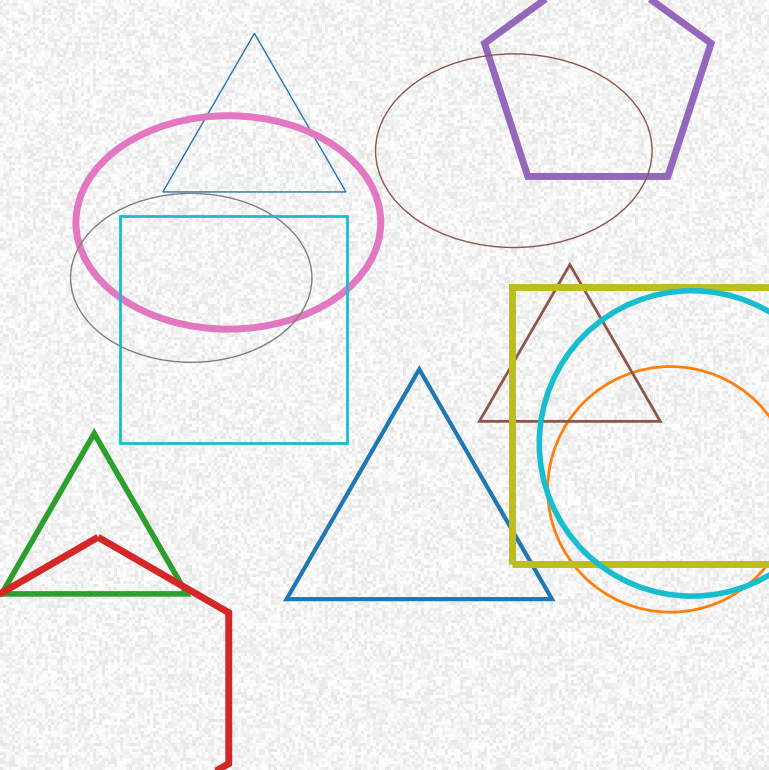[{"shape": "triangle", "thickness": 0.5, "radius": 0.69, "center": [0.33, 0.819]}, {"shape": "triangle", "thickness": 1.5, "radius": 1.0, "center": [0.545, 0.321]}, {"shape": "circle", "thickness": 1, "radius": 0.8, "center": [0.871, 0.364]}, {"shape": "triangle", "thickness": 2, "radius": 0.69, "center": [0.122, 0.298]}, {"shape": "hexagon", "thickness": 2.5, "radius": 0.98, "center": [0.127, 0.106]}, {"shape": "pentagon", "thickness": 2.5, "radius": 0.77, "center": [0.776, 0.896]}, {"shape": "triangle", "thickness": 1, "radius": 0.68, "center": [0.74, 0.521]}, {"shape": "oval", "thickness": 0.5, "radius": 0.9, "center": [0.667, 0.804]}, {"shape": "oval", "thickness": 2.5, "radius": 0.99, "center": [0.297, 0.711]}, {"shape": "oval", "thickness": 0.5, "radius": 0.78, "center": [0.248, 0.639]}, {"shape": "square", "thickness": 2.5, "radius": 0.9, "center": [0.845, 0.447]}, {"shape": "circle", "thickness": 2, "radius": 0.99, "center": [0.899, 0.424]}, {"shape": "square", "thickness": 1, "radius": 0.74, "center": [0.303, 0.572]}]